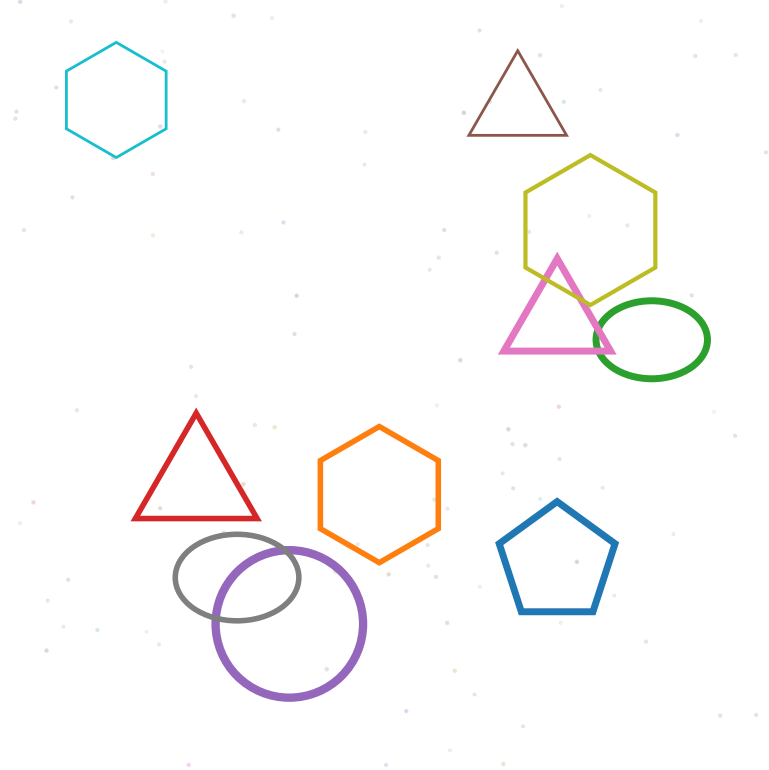[{"shape": "pentagon", "thickness": 2.5, "radius": 0.4, "center": [0.724, 0.269]}, {"shape": "hexagon", "thickness": 2, "radius": 0.44, "center": [0.493, 0.358]}, {"shape": "oval", "thickness": 2.5, "radius": 0.36, "center": [0.846, 0.559]}, {"shape": "triangle", "thickness": 2, "radius": 0.46, "center": [0.255, 0.372]}, {"shape": "circle", "thickness": 3, "radius": 0.48, "center": [0.376, 0.19]}, {"shape": "triangle", "thickness": 1, "radius": 0.37, "center": [0.672, 0.861]}, {"shape": "triangle", "thickness": 2.5, "radius": 0.4, "center": [0.724, 0.584]}, {"shape": "oval", "thickness": 2, "radius": 0.4, "center": [0.308, 0.25]}, {"shape": "hexagon", "thickness": 1.5, "radius": 0.49, "center": [0.767, 0.701]}, {"shape": "hexagon", "thickness": 1, "radius": 0.37, "center": [0.151, 0.87]}]